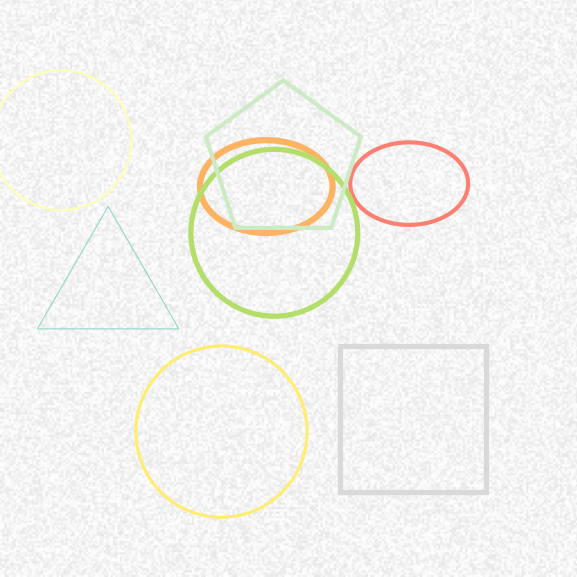[{"shape": "triangle", "thickness": 0.5, "radius": 0.71, "center": [0.187, 0.5]}, {"shape": "circle", "thickness": 1, "radius": 0.61, "center": [0.107, 0.757]}, {"shape": "oval", "thickness": 2, "radius": 0.51, "center": [0.709, 0.681]}, {"shape": "oval", "thickness": 3, "radius": 0.57, "center": [0.461, 0.676]}, {"shape": "circle", "thickness": 2.5, "radius": 0.72, "center": [0.475, 0.596]}, {"shape": "square", "thickness": 2.5, "radius": 0.63, "center": [0.715, 0.273]}, {"shape": "pentagon", "thickness": 2, "radius": 0.71, "center": [0.491, 0.719]}, {"shape": "circle", "thickness": 1.5, "radius": 0.74, "center": [0.384, 0.252]}]